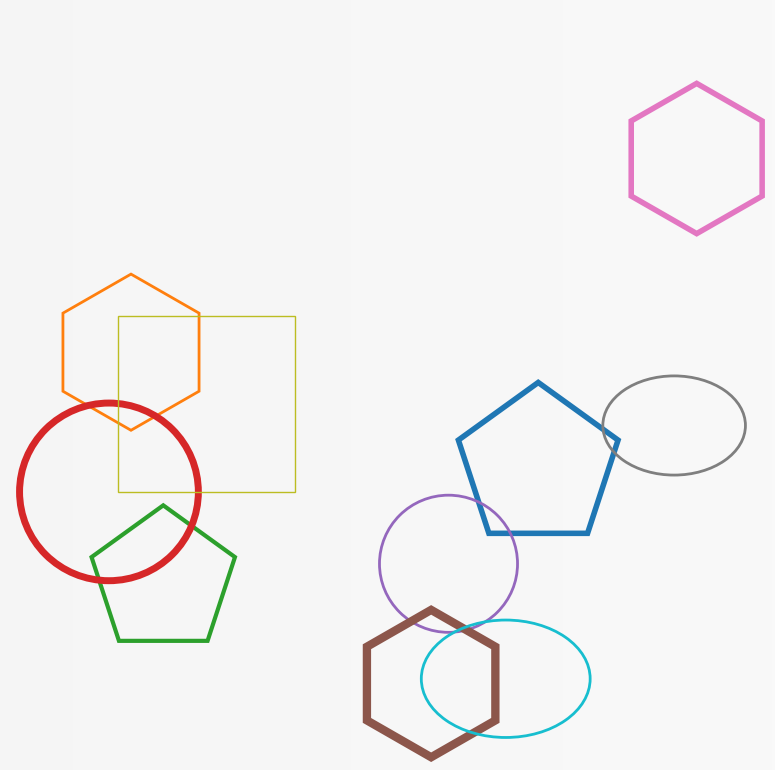[{"shape": "pentagon", "thickness": 2, "radius": 0.54, "center": [0.694, 0.395]}, {"shape": "hexagon", "thickness": 1, "radius": 0.51, "center": [0.169, 0.543]}, {"shape": "pentagon", "thickness": 1.5, "radius": 0.49, "center": [0.211, 0.246]}, {"shape": "circle", "thickness": 2.5, "radius": 0.58, "center": [0.141, 0.361]}, {"shape": "circle", "thickness": 1, "radius": 0.45, "center": [0.579, 0.268]}, {"shape": "hexagon", "thickness": 3, "radius": 0.48, "center": [0.556, 0.112]}, {"shape": "hexagon", "thickness": 2, "radius": 0.49, "center": [0.899, 0.794]}, {"shape": "oval", "thickness": 1, "radius": 0.46, "center": [0.87, 0.447]}, {"shape": "square", "thickness": 0.5, "radius": 0.57, "center": [0.266, 0.475]}, {"shape": "oval", "thickness": 1, "radius": 0.54, "center": [0.653, 0.118]}]